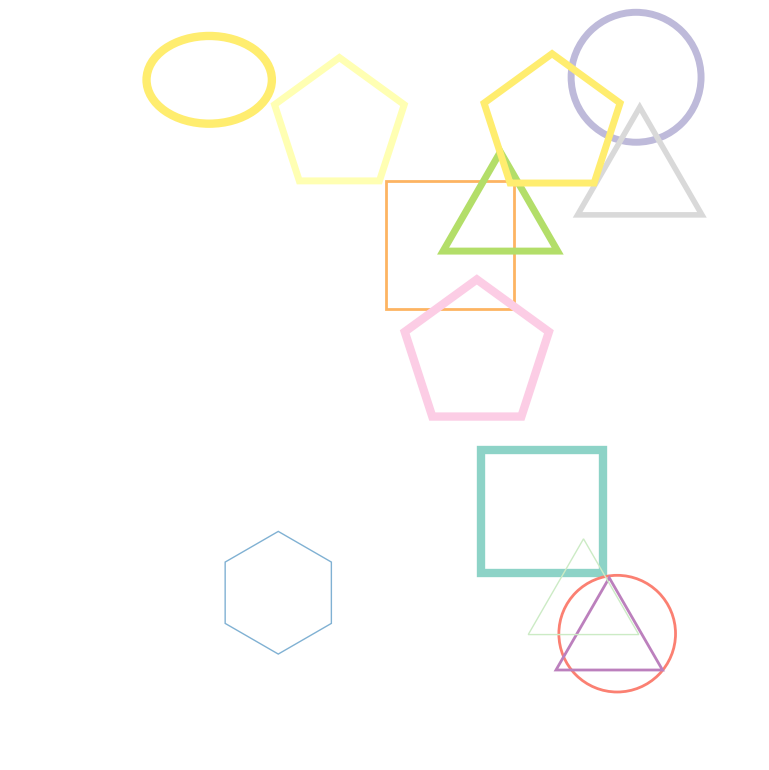[{"shape": "square", "thickness": 3, "radius": 0.4, "center": [0.704, 0.336]}, {"shape": "pentagon", "thickness": 2.5, "radius": 0.44, "center": [0.441, 0.837]}, {"shape": "circle", "thickness": 2.5, "radius": 0.42, "center": [0.826, 0.9]}, {"shape": "circle", "thickness": 1, "radius": 0.38, "center": [0.802, 0.177]}, {"shape": "hexagon", "thickness": 0.5, "radius": 0.4, "center": [0.361, 0.23]}, {"shape": "square", "thickness": 1, "radius": 0.42, "center": [0.584, 0.681]}, {"shape": "triangle", "thickness": 2.5, "radius": 0.43, "center": [0.65, 0.717]}, {"shape": "pentagon", "thickness": 3, "radius": 0.49, "center": [0.619, 0.539]}, {"shape": "triangle", "thickness": 2, "radius": 0.47, "center": [0.831, 0.768]}, {"shape": "triangle", "thickness": 1, "radius": 0.4, "center": [0.791, 0.17]}, {"shape": "triangle", "thickness": 0.5, "radius": 0.41, "center": [0.758, 0.217]}, {"shape": "oval", "thickness": 3, "radius": 0.41, "center": [0.272, 0.896]}, {"shape": "pentagon", "thickness": 2.5, "radius": 0.46, "center": [0.717, 0.837]}]